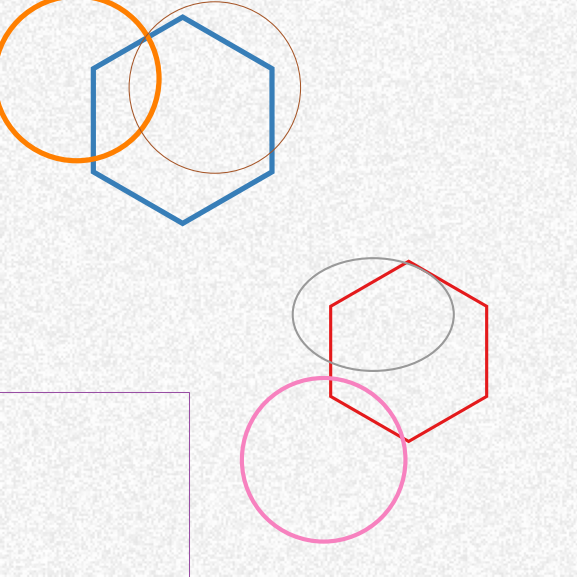[{"shape": "hexagon", "thickness": 1.5, "radius": 0.78, "center": [0.708, 0.391]}, {"shape": "hexagon", "thickness": 2.5, "radius": 0.89, "center": [0.316, 0.791]}, {"shape": "square", "thickness": 0.5, "radius": 0.95, "center": [0.137, 0.129]}, {"shape": "circle", "thickness": 2.5, "radius": 0.71, "center": [0.133, 0.863]}, {"shape": "circle", "thickness": 0.5, "radius": 0.74, "center": [0.372, 0.848]}, {"shape": "circle", "thickness": 2, "radius": 0.71, "center": [0.56, 0.203]}, {"shape": "oval", "thickness": 1, "radius": 0.7, "center": [0.646, 0.454]}]